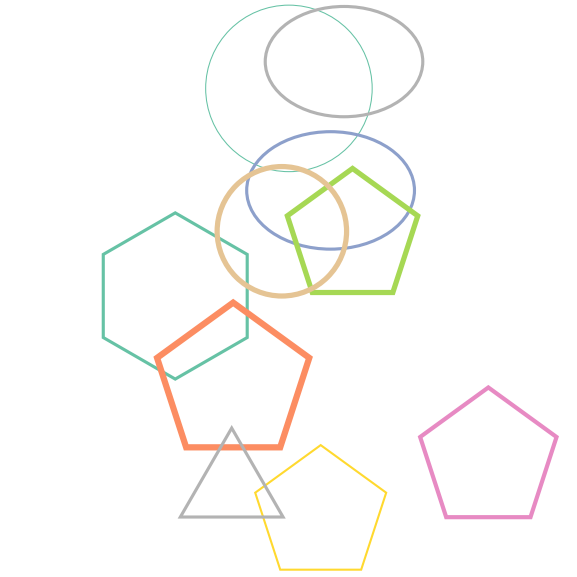[{"shape": "circle", "thickness": 0.5, "radius": 0.72, "center": [0.5, 0.846]}, {"shape": "hexagon", "thickness": 1.5, "radius": 0.72, "center": [0.303, 0.487]}, {"shape": "pentagon", "thickness": 3, "radius": 0.69, "center": [0.404, 0.337]}, {"shape": "oval", "thickness": 1.5, "radius": 0.73, "center": [0.572, 0.669]}, {"shape": "pentagon", "thickness": 2, "radius": 0.62, "center": [0.846, 0.204]}, {"shape": "pentagon", "thickness": 2.5, "radius": 0.59, "center": [0.61, 0.589]}, {"shape": "pentagon", "thickness": 1, "radius": 0.6, "center": [0.555, 0.109]}, {"shape": "circle", "thickness": 2.5, "radius": 0.56, "center": [0.488, 0.599]}, {"shape": "oval", "thickness": 1.5, "radius": 0.68, "center": [0.596, 0.892]}, {"shape": "triangle", "thickness": 1.5, "radius": 0.51, "center": [0.401, 0.155]}]